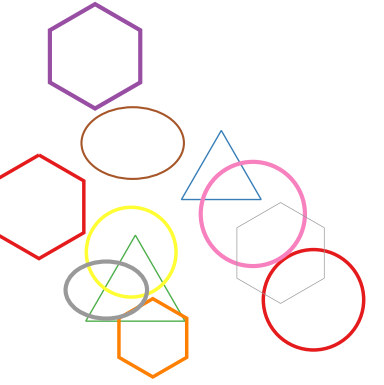[{"shape": "circle", "thickness": 2.5, "radius": 0.65, "center": [0.814, 0.221]}, {"shape": "hexagon", "thickness": 2.5, "radius": 0.67, "center": [0.101, 0.463]}, {"shape": "triangle", "thickness": 1, "radius": 0.6, "center": [0.575, 0.542]}, {"shape": "triangle", "thickness": 1, "radius": 0.74, "center": [0.352, 0.24]}, {"shape": "hexagon", "thickness": 3, "radius": 0.68, "center": [0.247, 0.854]}, {"shape": "hexagon", "thickness": 2.5, "radius": 0.51, "center": [0.397, 0.123]}, {"shape": "circle", "thickness": 2.5, "radius": 0.58, "center": [0.341, 0.345]}, {"shape": "oval", "thickness": 1.5, "radius": 0.67, "center": [0.345, 0.628]}, {"shape": "circle", "thickness": 3, "radius": 0.68, "center": [0.657, 0.444]}, {"shape": "hexagon", "thickness": 0.5, "radius": 0.66, "center": [0.729, 0.343]}, {"shape": "oval", "thickness": 3, "radius": 0.53, "center": [0.276, 0.247]}]